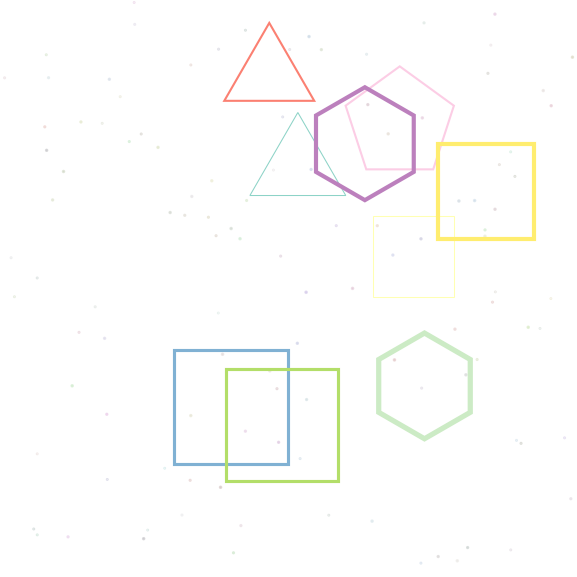[{"shape": "triangle", "thickness": 0.5, "radius": 0.48, "center": [0.516, 0.709]}, {"shape": "square", "thickness": 0.5, "radius": 0.35, "center": [0.716, 0.556]}, {"shape": "triangle", "thickness": 1, "radius": 0.45, "center": [0.466, 0.87]}, {"shape": "square", "thickness": 1.5, "radius": 0.49, "center": [0.4, 0.294]}, {"shape": "square", "thickness": 1.5, "radius": 0.49, "center": [0.488, 0.263]}, {"shape": "pentagon", "thickness": 1, "radius": 0.49, "center": [0.692, 0.786]}, {"shape": "hexagon", "thickness": 2, "radius": 0.49, "center": [0.632, 0.75]}, {"shape": "hexagon", "thickness": 2.5, "radius": 0.46, "center": [0.735, 0.331]}, {"shape": "square", "thickness": 2, "radius": 0.41, "center": [0.842, 0.667]}]